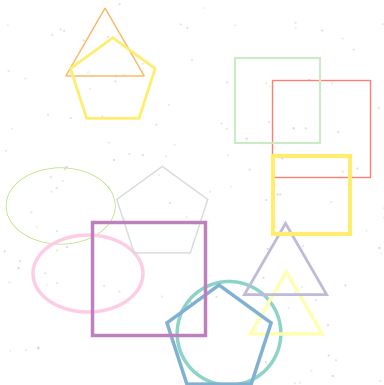[{"shape": "circle", "thickness": 2.5, "radius": 0.67, "center": [0.595, 0.134]}, {"shape": "triangle", "thickness": 2.5, "radius": 0.54, "center": [0.743, 0.186]}, {"shape": "triangle", "thickness": 2, "radius": 0.62, "center": [0.742, 0.296]}, {"shape": "square", "thickness": 1, "radius": 0.63, "center": [0.833, 0.666]}, {"shape": "pentagon", "thickness": 2.5, "radius": 0.71, "center": [0.569, 0.117]}, {"shape": "triangle", "thickness": 1, "radius": 0.59, "center": [0.273, 0.861]}, {"shape": "oval", "thickness": 0.5, "radius": 0.71, "center": [0.158, 0.465]}, {"shape": "oval", "thickness": 2.5, "radius": 0.71, "center": [0.228, 0.289]}, {"shape": "pentagon", "thickness": 1, "radius": 0.62, "center": [0.421, 0.444]}, {"shape": "square", "thickness": 2.5, "radius": 0.73, "center": [0.387, 0.276]}, {"shape": "square", "thickness": 1.5, "radius": 0.55, "center": [0.721, 0.739]}, {"shape": "square", "thickness": 3, "radius": 0.5, "center": [0.809, 0.493]}, {"shape": "pentagon", "thickness": 2, "radius": 0.58, "center": [0.293, 0.786]}]